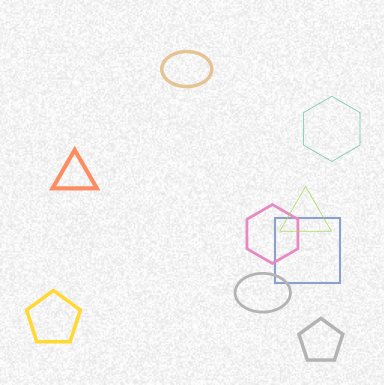[{"shape": "hexagon", "thickness": 0.5, "radius": 0.42, "center": [0.862, 0.665]}, {"shape": "triangle", "thickness": 3, "radius": 0.33, "center": [0.194, 0.544]}, {"shape": "square", "thickness": 1.5, "radius": 0.42, "center": [0.8, 0.35]}, {"shape": "hexagon", "thickness": 2, "radius": 0.38, "center": [0.708, 0.392]}, {"shape": "triangle", "thickness": 0.5, "radius": 0.39, "center": [0.794, 0.438]}, {"shape": "pentagon", "thickness": 2.5, "radius": 0.37, "center": [0.139, 0.172]}, {"shape": "oval", "thickness": 2.5, "radius": 0.32, "center": [0.485, 0.821]}, {"shape": "pentagon", "thickness": 2.5, "radius": 0.3, "center": [0.833, 0.113]}, {"shape": "oval", "thickness": 2, "radius": 0.36, "center": [0.682, 0.24]}]